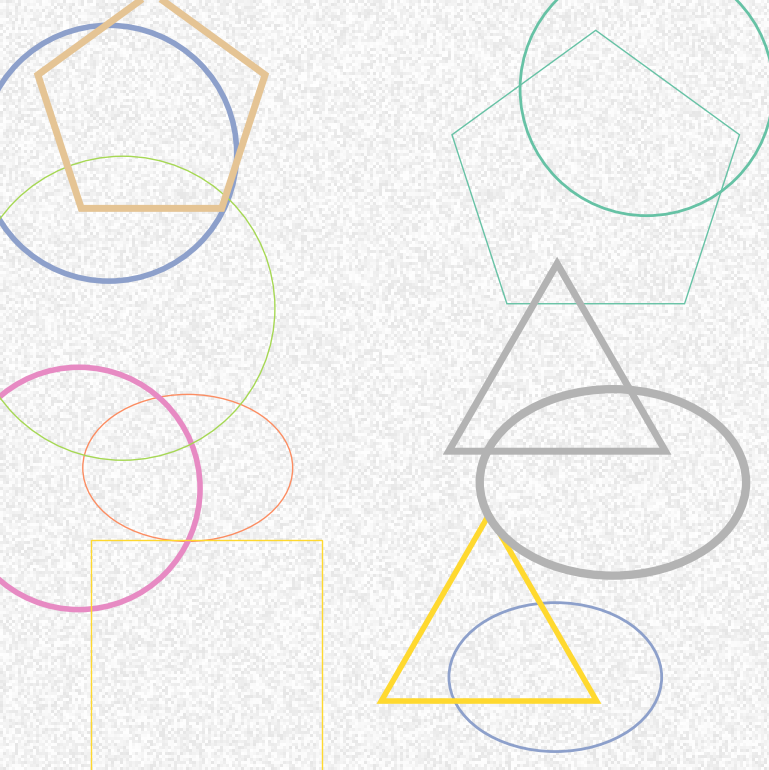[{"shape": "pentagon", "thickness": 0.5, "radius": 0.98, "center": [0.774, 0.764]}, {"shape": "circle", "thickness": 1, "radius": 0.82, "center": [0.84, 0.884]}, {"shape": "oval", "thickness": 0.5, "radius": 0.68, "center": [0.244, 0.392]}, {"shape": "oval", "thickness": 1, "radius": 0.69, "center": [0.721, 0.121]}, {"shape": "circle", "thickness": 2, "radius": 0.83, "center": [0.141, 0.801]}, {"shape": "circle", "thickness": 2, "radius": 0.79, "center": [0.102, 0.366]}, {"shape": "circle", "thickness": 0.5, "radius": 0.99, "center": [0.16, 0.6]}, {"shape": "square", "thickness": 0.5, "radius": 0.75, "center": [0.268, 0.149]}, {"shape": "triangle", "thickness": 2, "radius": 0.81, "center": [0.635, 0.17]}, {"shape": "pentagon", "thickness": 2.5, "radius": 0.78, "center": [0.197, 0.855]}, {"shape": "triangle", "thickness": 2.5, "radius": 0.81, "center": [0.724, 0.495]}, {"shape": "oval", "thickness": 3, "radius": 0.86, "center": [0.796, 0.374]}]